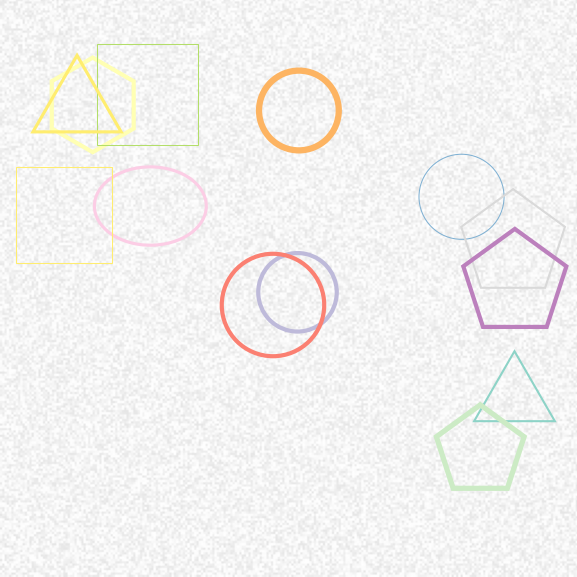[{"shape": "triangle", "thickness": 1, "radius": 0.4, "center": [0.891, 0.31]}, {"shape": "hexagon", "thickness": 2, "radius": 0.41, "center": [0.161, 0.818]}, {"shape": "circle", "thickness": 2, "radius": 0.34, "center": [0.515, 0.493]}, {"shape": "circle", "thickness": 2, "radius": 0.44, "center": [0.473, 0.471]}, {"shape": "circle", "thickness": 0.5, "radius": 0.37, "center": [0.799, 0.658]}, {"shape": "circle", "thickness": 3, "radius": 0.35, "center": [0.518, 0.808]}, {"shape": "square", "thickness": 0.5, "radius": 0.44, "center": [0.256, 0.836]}, {"shape": "oval", "thickness": 1.5, "radius": 0.48, "center": [0.26, 0.642]}, {"shape": "pentagon", "thickness": 1, "radius": 0.47, "center": [0.888, 0.577]}, {"shape": "pentagon", "thickness": 2, "radius": 0.47, "center": [0.892, 0.509]}, {"shape": "pentagon", "thickness": 2.5, "radius": 0.4, "center": [0.832, 0.218]}, {"shape": "triangle", "thickness": 1.5, "radius": 0.44, "center": [0.133, 0.815]}, {"shape": "square", "thickness": 0.5, "radius": 0.42, "center": [0.111, 0.627]}]